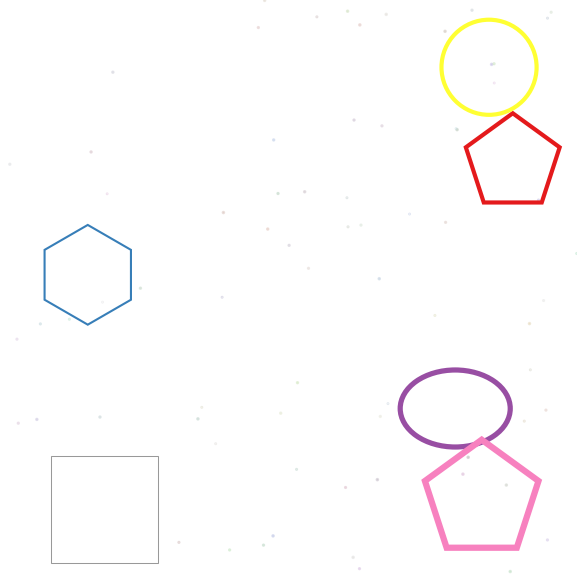[{"shape": "pentagon", "thickness": 2, "radius": 0.43, "center": [0.888, 0.718]}, {"shape": "hexagon", "thickness": 1, "radius": 0.43, "center": [0.152, 0.523]}, {"shape": "oval", "thickness": 2.5, "radius": 0.48, "center": [0.788, 0.292]}, {"shape": "circle", "thickness": 2, "radius": 0.41, "center": [0.847, 0.883]}, {"shape": "pentagon", "thickness": 3, "radius": 0.52, "center": [0.834, 0.134]}, {"shape": "square", "thickness": 0.5, "radius": 0.46, "center": [0.18, 0.118]}]